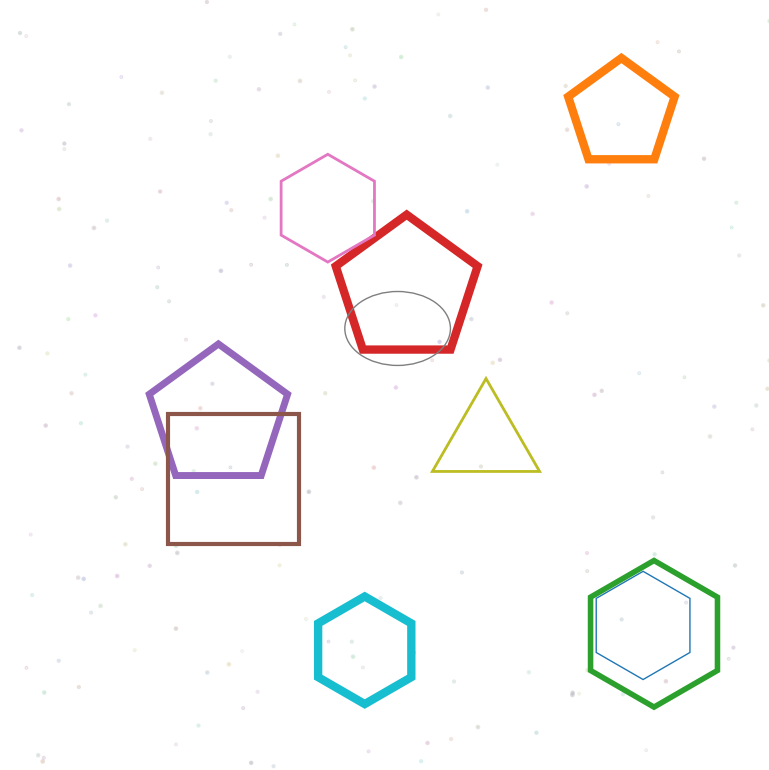[{"shape": "hexagon", "thickness": 0.5, "radius": 0.35, "center": [0.835, 0.188]}, {"shape": "pentagon", "thickness": 3, "radius": 0.36, "center": [0.807, 0.852]}, {"shape": "hexagon", "thickness": 2, "radius": 0.48, "center": [0.849, 0.177]}, {"shape": "pentagon", "thickness": 3, "radius": 0.48, "center": [0.528, 0.624]}, {"shape": "pentagon", "thickness": 2.5, "radius": 0.47, "center": [0.284, 0.459]}, {"shape": "square", "thickness": 1.5, "radius": 0.43, "center": [0.304, 0.378]}, {"shape": "hexagon", "thickness": 1, "radius": 0.35, "center": [0.426, 0.73]}, {"shape": "oval", "thickness": 0.5, "radius": 0.34, "center": [0.516, 0.573]}, {"shape": "triangle", "thickness": 1, "radius": 0.4, "center": [0.631, 0.428]}, {"shape": "hexagon", "thickness": 3, "radius": 0.35, "center": [0.474, 0.155]}]